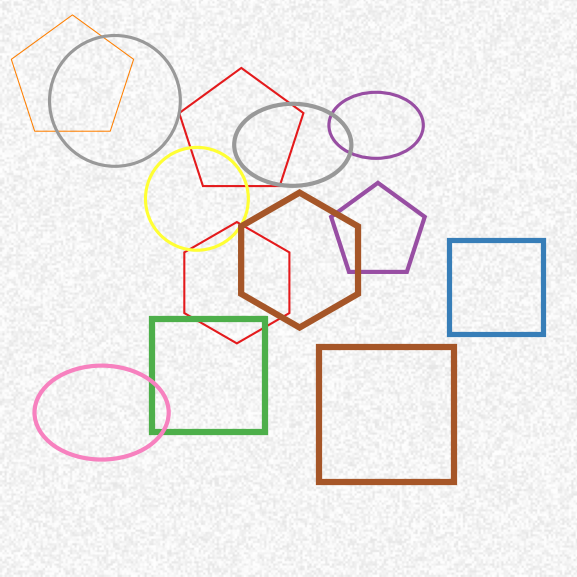[{"shape": "hexagon", "thickness": 1, "radius": 0.53, "center": [0.41, 0.51]}, {"shape": "pentagon", "thickness": 1, "radius": 0.57, "center": [0.418, 0.768]}, {"shape": "square", "thickness": 2.5, "radius": 0.41, "center": [0.858, 0.502]}, {"shape": "square", "thickness": 3, "radius": 0.49, "center": [0.361, 0.349]}, {"shape": "pentagon", "thickness": 2, "radius": 0.43, "center": [0.654, 0.597]}, {"shape": "oval", "thickness": 1.5, "radius": 0.41, "center": [0.651, 0.782]}, {"shape": "pentagon", "thickness": 0.5, "radius": 0.56, "center": [0.125, 0.862]}, {"shape": "circle", "thickness": 1.5, "radius": 0.45, "center": [0.341, 0.655]}, {"shape": "square", "thickness": 3, "radius": 0.58, "center": [0.669, 0.282]}, {"shape": "hexagon", "thickness": 3, "radius": 0.58, "center": [0.519, 0.549]}, {"shape": "oval", "thickness": 2, "radius": 0.58, "center": [0.176, 0.285]}, {"shape": "oval", "thickness": 2, "radius": 0.51, "center": [0.507, 0.748]}, {"shape": "circle", "thickness": 1.5, "radius": 0.57, "center": [0.199, 0.824]}]